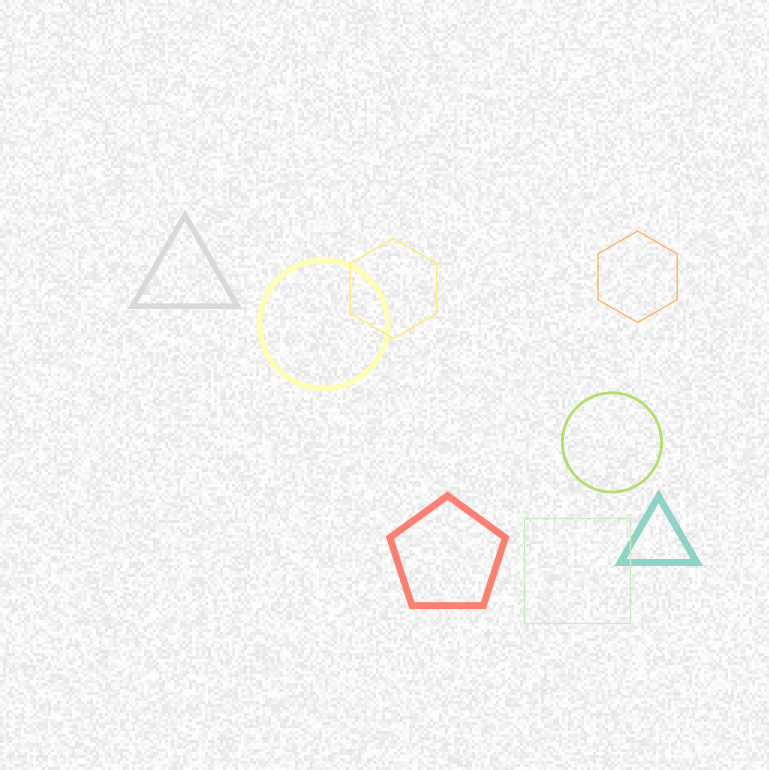[{"shape": "triangle", "thickness": 2.5, "radius": 0.29, "center": [0.855, 0.298]}, {"shape": "circle", "thickness": 2, "radius": 0.42, "center": [0.42, 0.579]}, {"shape": "pentagon", "thickness": 2.5, "radius": 0.39, "center": [0.581, 0.277]}, {"shape": "hexagon", "thickness": 0.5, "radius": 0.3, "center": [0.828, 0.641]}, {"shape": "circle", "thickness": 1, "radius": 0.32, "center": [0.795, 0.425]}, {"shape": "triangle", "thickness": 2, "radius": 0.39, "center": [0.24, 0.642]}, {"shape": "square", "thickness": 0.5, "radius": 0.34, "center": [0.749, 0.259]}, {"shape": "hexagon", "thickness": 0.5, "radius": 0.32, "center": [0.511, 0.625]}]